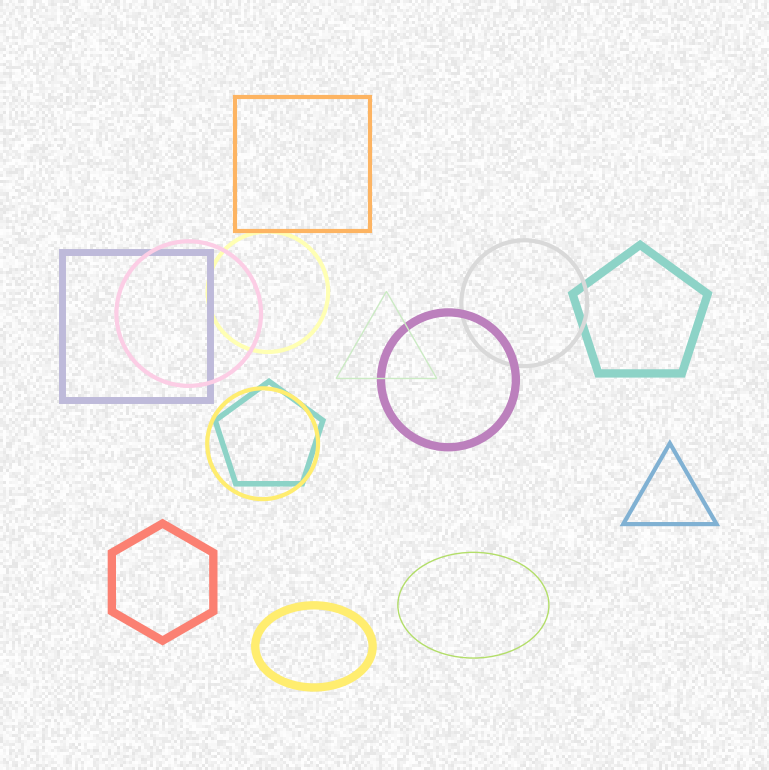[{"shape": "pentagon", "thickness": 3, "radius": 0.46, "center": [0.831, 0.59]}, {"shape": "pentagon", "thickness": 2, "radius": 0.37, "center": [0.349, 0.431]}, {"shape": "circle", "thickness": 1.5, "radius": 0.39, "center": [0.348, 0.621]}, {"shape": "square", "thickness": 2.5, "radius": 0.48, "center": [0.177, 0.577]}, {"shape": "hexagon", "thickness": 3, "radius": 0.38, "center": [0.211, 0.244]}, {"shape": "triangle", "thickness": 1.5, "radius": 0.35, "center": [0.87, 0.354]}, {"shape": "square", "thickness": 1.5, "radius": 0.44, "center": [0.393, 0.787]}, {"shape": "oval", "thickness": 0.5, "radius": 0.49, "center": [0.615, 0.214]}, {"shape": "circle", "thickness": 1.5, "radius": 0.47, "center": [0.245, 0.593]}, {"shape": "circle", "thickness": 1.5, "radius": 0.41, "center": [0.681, 0.606]}, {"shape": "circle", "thickness": 3, "radius": 0.44, "center": [0.582, 0.507]}, {"shape": "triangle", "thickness": 0.5, "radius": 0.38, "center": [0.502, 0.546]}, {"shape": "circle", "thickness": 1.5, "radius": 0.36, "center": [0.341, 0.424]}, {"shape": "oval", "thickness": 3, "radius": 0.38, "center": [0.408, 0.161]}]